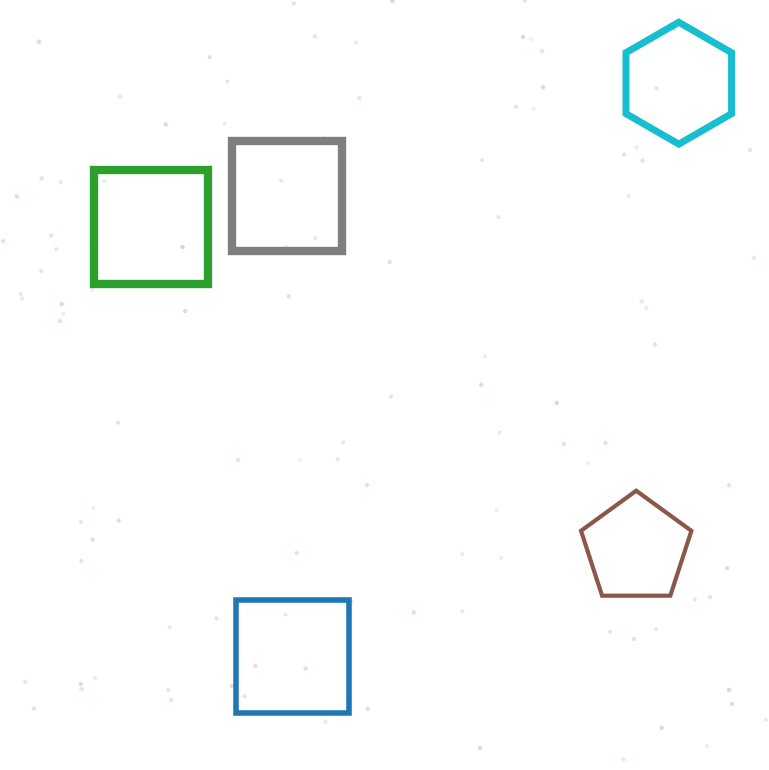[{"shape": "square", "thickness": 2, "radius": 0.37, "center": [0.379, 0.148]}, {"shape": "square", "thickness": 3, "radius": 0.37, "center": [0.196, 0.705]}, {"shape": "pentagon", "thickness": 1.5, "radius": 0.38, "center": [0.826, 0.287]}, {"shape": "square", "thickness": 3, "radius": 0.36, "center": [0.372, 0.745]}, {"shape": "hexagon", "thickness": 2.5, "radius": 0.4, "center": [0.882, 0.892]}]